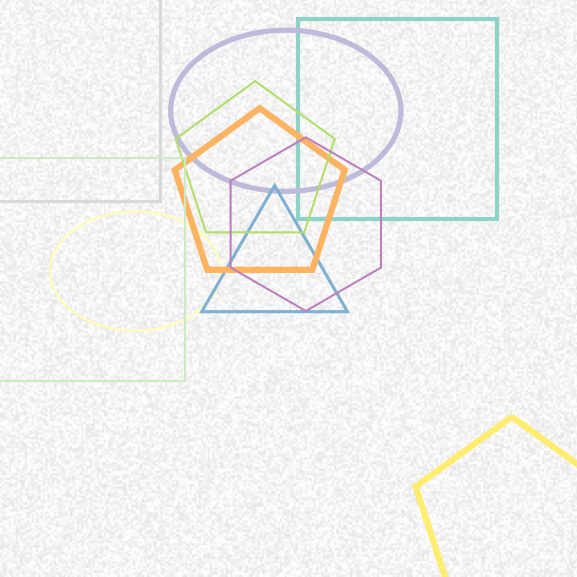[{"shape": "square", "thickness": 2, "radius": 0.86, "center": [0.688, 0.793]}, {"shape": "oval", "thickness": 1, "radius": 0.74, "center": [0.234, 0.53]}, {"shape": "oval", "thickness": 2.5, "radius": 1.0, "center": [0.495, 0.807]}, {"shape": "triangle", "thickness": 1.5, "radius": 0.73, "center": [0.476, 0.532]}, {"shape": "pentagon", "thickness": 3, "radius": 0.77, "center": [0.45, 0.657]}, {"shape": "pentagon", "thickness": 1, "radius": 0.72, "center": [0.442, 0.714]}, {"shape": "square", "thickness": 1.5, "radius": 0.89, "center": [0.101, 0.827]}, {"shape": "hexagon", "thickness": 1, "radius": 0.75, "center": [0.53, 0.611]}, {"shape": "square", "thickness": 1, "radius": 0.96, "center": [0.128, 0.533]}, {"shape": "pentagon", "thickness": 3, "radius": 0.88, "center": [0.886, 0.102]}]